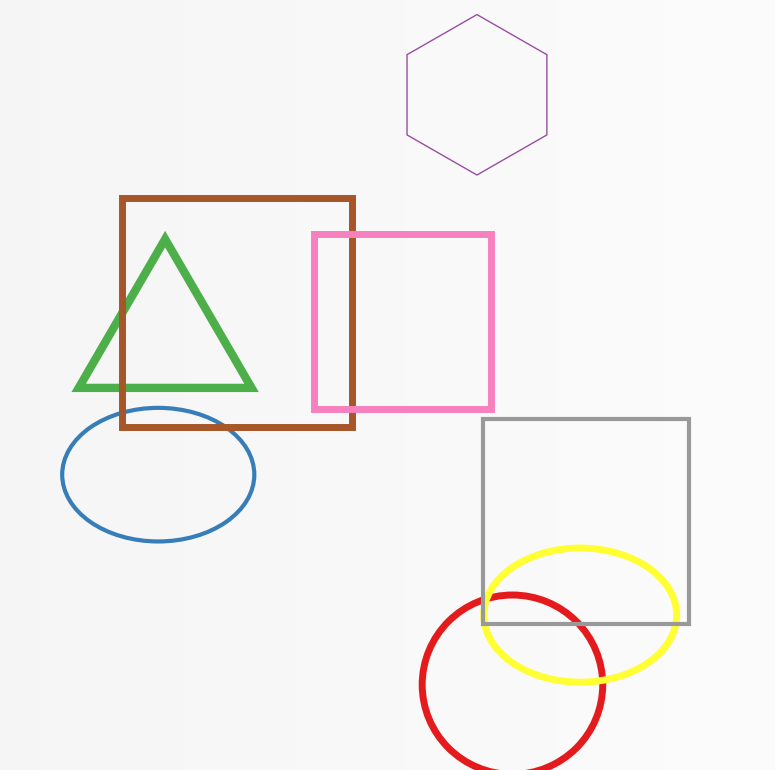[{"shape": "circle", "thickness": 2.5, "radius": 0.58, "center": [0.661, 0.111]}, {"shape": "oval", "thickness": 1.5, "radius": 0.62, "center": [0.204, 0.384]}, {"shape": "triangle", "thickness": 3, "radius": 0.64, "center": [0.213, 0.561]}, {"shape": "hexagon", "thickness": 0.5, "radius": 0.52, "center": [0.615, 0.877]}, {"shape": "oval", "thickness": 2.5, "radius": 0.62, "center": [0.749, 0.201]}, {"shape": "square", "thickness": 2.5, "radius": 0.74, "center": [0.306, 0.594]}, {"shape": "square", "thickness": 2.5, "radius": 0.57, "center": [0.519, 0.583]}, {"shape": "square", "thickness": 1.5, "radius": 0.67, "center": [0.756, 0.323]}]